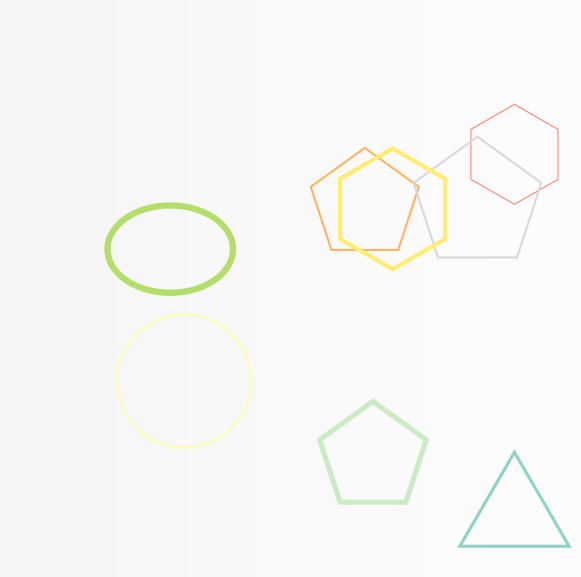[{"shape": "triangle", "thickness": 1.5, "radius": 0.54, "center": [0.885, 0.107]}, {"shape": "circle", "thickness": 1, "radius": 0.58, "center": [0.317, 0.339]}, {"shape": "hexagon", "thickness": 0.5, "radius": 0.43, "center": [0.885, 0.732]}, {"shape": "pentagon", "thickness": 1, "radius": 0.49, "center": [0.628, 0.645]}, {"shape": "oval", "thickness": 3, "radius": 0.54, "center": [0.293, 0.568]}, {"shape": "pentagon", "thickness": 1, "radius": 0.58, "center": [0.821, 0.647]}, {"shape": "pentagon", "thickness": 2.5, "radius": 0.48, "center": [0.642, 0.208]}, {"shape": "hexagon", "thickness": 2, "radius": 0.52, "center": [0.675, 0.637]}]